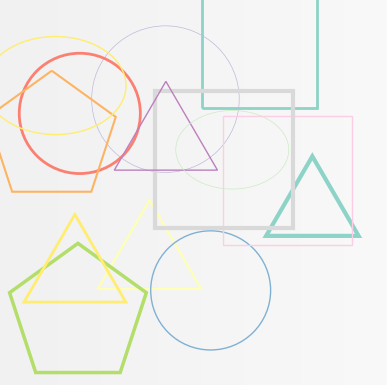[{"shape": "square", "thickness": 2, "radius": 0.74, "center": [0.669, 0.868]}, {"shape": "triangle", "thickness": 3, "radius": 0.69, "center": [0.806, 0.456]}, {"shape": "triangle", "thickness": 1.5, "radius": 0.77, "center": [0.386, 0.326]}, {"shape": "circle", "thickness": 0.5, "radius": 0.95, "center": [0.427, 0.742]}, {"shape": "circle", "thickness": 2, "radius": 0.78, "center": [0.206, 0.705]}, {"shape": "circle", "thickness": 1, "radius": 0.77, "center": [0.544, 0.246]}, {"shape": "pentagon", "thickness": 1.5, "radius": 0.87, "center": [0.134, 0.643]}, {"shape": "pentagon", "thickness": 2.5, "radius": 0.93, "center": [0.201, 0.182]}, {"shape": "square", "thickness": 1, "radius": 0.84, "center": [0.742, 0.532]}, {"shape": "square", "thickness": 3, "radius": 0.89, "center": [0.578, 0.587]}, {"shape": "triangle", "thickness": 1, "radius": 0.77, "center": [0.428, 0.635]}, {"shape": "oval", "thickness": 0.5, "radius": 0.73, "center": [0.599, 0.611]}, {"shape": "oval", "thickness": 1, "radius": 0.91, "center": [0.143, 0.778]}, {"shape": "triangle", "thickness": 2, "radius": 0.76, "center": [0.193, 0.291]}]